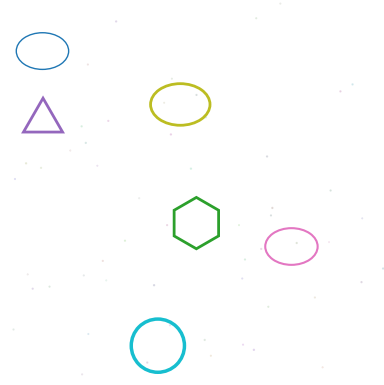[{"shape": "oval", "thickness": 1, "radius": 0.34, "center": [0.11, 0.867]}, {"shape": "hexagon", "thickness": 2, "radius": 0.33, "center": [0.51, 0.421]}, {"shape": "triangle", "thickness": 2, "radius": 0.29, "center": [0.112, 0.686]}, {"shape": "oval", "thickness": 1.5, "radius": 0.34, "center": [0.757, 0.36]}, {"shape": "oval", "thickness": 2, "radius": 0.39, "center": [0.468, 0.729]}, {"shape": "circle", "thickness": 2.5, "radius": 0.35, "center": [0.41, 0.102]}]